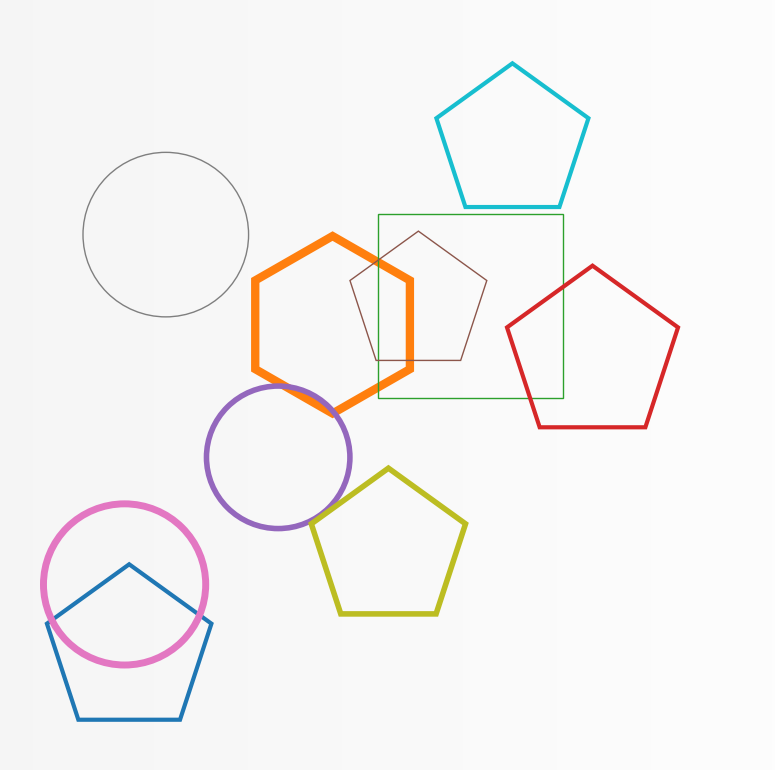[{"shape": "pentagon", "thickness": 1.5, "radius": 0.56, "center": [0.167, 0.156]}, {"shape": "hexagon", "thickness": 3, "radius": 0.58, "center": [0.429, 0.578]}, {"shape": "square", "thickness": 0.5, "radius": 0.6, "center": [0.607, 0.603]}, {"shape": "pentagon", "thickness": 1.5, "radius": 0.58, "center": [0.765, 0.539]}, {"shape": "circle", "thickness": 2, "radius": 0.46, "center": [0.359, 0.406]}, {"shape": "pentagon", "thickness": 0.5, "radius": 0.46, "center": [0.54, 0.607]}, {"shape": "circle", "thickness": 2.5, "radius": 0.52, "center": [0.161, 0.241]}, {"shape": "circle", "thickness": 0.5, "radius": 0.53, "center": [0.214, 0.695]}, {"shape": "pentagon", "thickness": 2, "radius": 0.52, "center": [0.501, 0.287]}, {"shape": "pentagon", "thickness": 1.5, "radius": 0.52, "center": [0.661, 0.815]}]